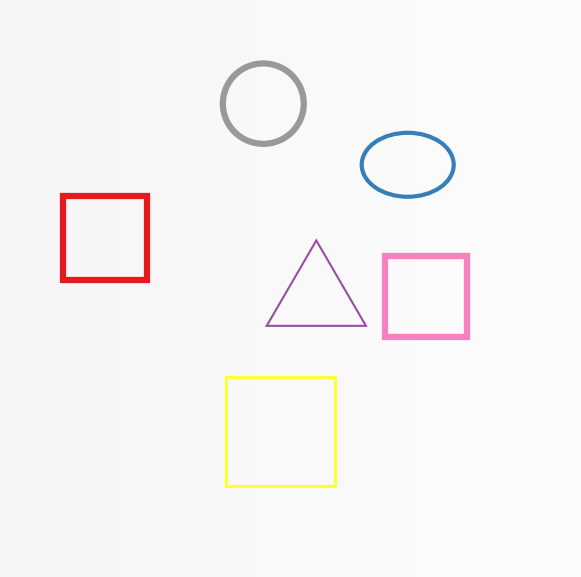[{"shape": "square", "thickness": 3, "radius": 0.36, "center": [0.181, 0.587]}, {"shape": "oval", "thickness": 2, "radius": 0.4, "center": [0.701, 0.714]}, {"shape": "triangle", "thickness": 1, "radius": 0.49, "center": [0.544, 0.484]}, {"shape": "square", "thickness": 1.5, "radius": 0.47, "center": [0.483, 0.252]}, {"shape": "square", "thickness": 3, "radius": 0.35, "center": [0.733, 0.486]}, {"shape": "circle", "thickness": 3, "radius": 0.35, "center": [0.453, 0.82]}]